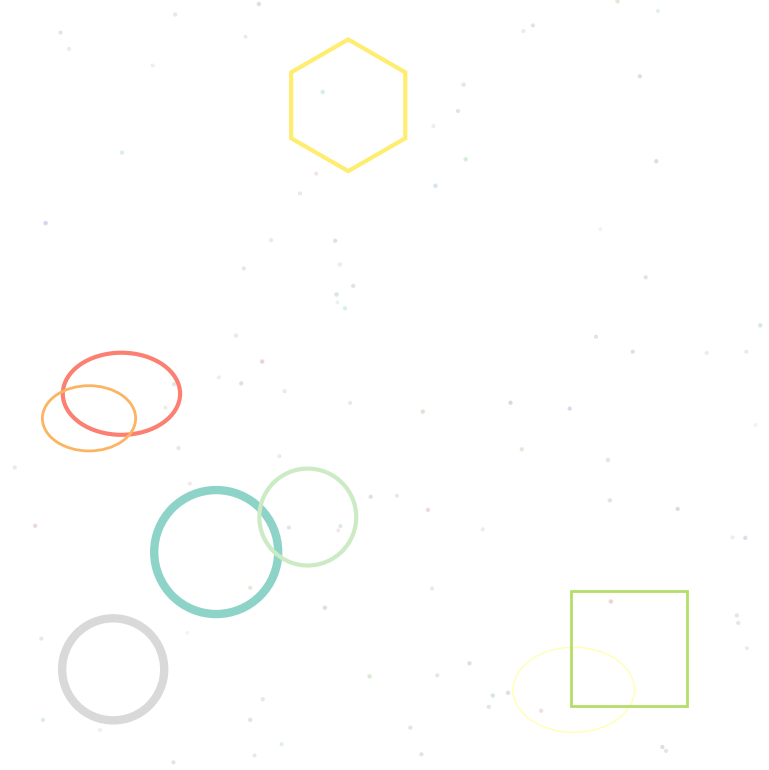[{"shape": "circle", "thickness": 3, "radius": 0.4, "center": [0.281, 0.283]}, {"shape": "oval", "thickness": 0.5, "radius": 0.39, "center": [0.745, 0.104]}, {"shape": "oval", "thickness": 1.5, "radius": 0.38, "center": [0.158, 0.489]}, {"shape": "oval", "thickness": 1, "radius": 0.3, "center": [0.116, 0.457]}, {"shape": "square", "thickness": 1, "radius": 0.37, "center": [0.817, 0.158]}, {"shape": "circle", "thickness": 3, "radius": 0.33, "center": [0.147, 0.131]}, {"shape": "circle", "thickness": 1.5, "radius": 0.31, "center": [0.4, 0.329]}, {"shape": "hexagon", "thickness": 1.5, "radius": 0.43, "center": [0.452, 0.863]}]